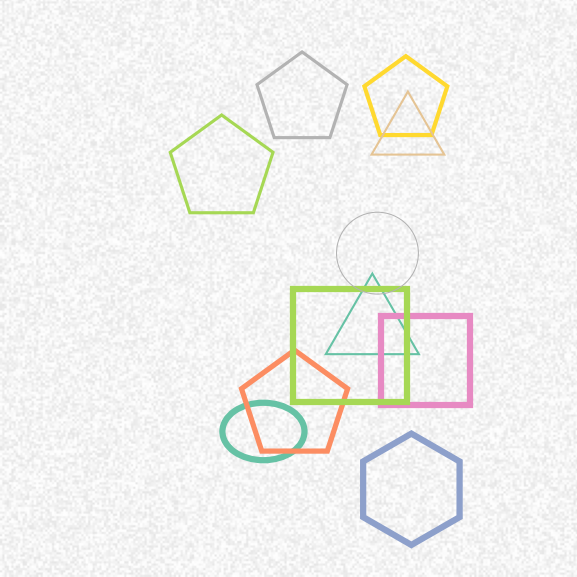[{"shape": "triangle", "thickness": 1, "radius": 0.47, "center": [0.645, 0.432]}, {"shape": "oval", "thickness": 3, "radius": 0.36, "center": [0.456, 0.252]}, {"shape": "pentagon", "thickness": 2.5, "radius": 0.48, "center": [0.51, 0.296]}, {"shape": "hexagon", "thickness": 3, "radius": 0.48, "center": [0.712, 0.152]}, {"shape": "square", "thickness": 3, "radius": 0.39, "center": [0.737, 0.375]}, {"shape": "pentagon", "thickness": 1.5, "radius": 0.47, "center": [0.384, 0.706]}, {"shape": "square", "thickness": 3, "radius": 0.49, "center": [0.606, 0.401]}, {"shape": "pentagon", "thickness": 2, "radius": 0.38, "center": [0.703, 0.826]}, {"shape": "triangle", "thickness": 1, "radius": 0.36, "center": [0.706, 0.768]}, {"shape": "circle", "thickness": 0.5, "radius": 0.35, "center": [0.654, 0.561]}, {"shape": "pentagon", "thickness": 1.5, "radius": 0.41, "center": [0.523, 0.827]}]